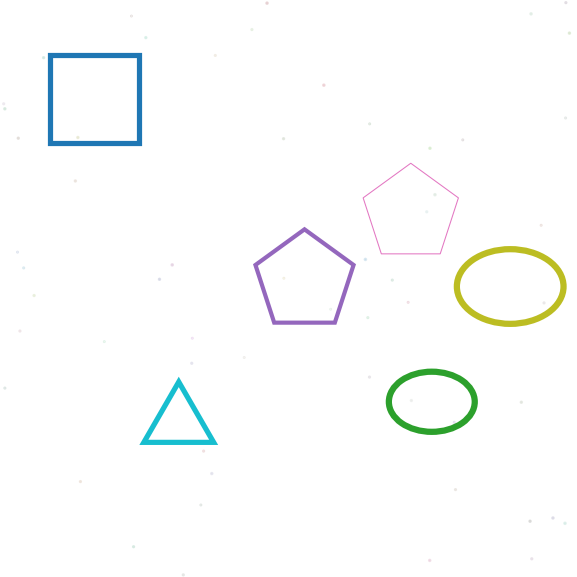[{"shape": "square", "thickness": 2.5, "radius": 0.38, "center": [0.164, 0.828]}, {"shape": "oval", "thickness": 3, "radius": 0.37, "center": [0.748, 0.303]}, {"shape": "pentagon", "thickness": 2, "radius": 0.45, "center": [0.527, 0.513]}, {"shape": "pentagon", "thickness": 0.5, "radius": 0.43, "center": [0.711, 0.63]}, {"shape": "oval", "thickness": 3, "radius": 0.46, "center": [0.883, 0.503]}, {"shape": "triangle", "thickness": 2.5, "radius": 0.35, "center": [0.31, 0.268]}]